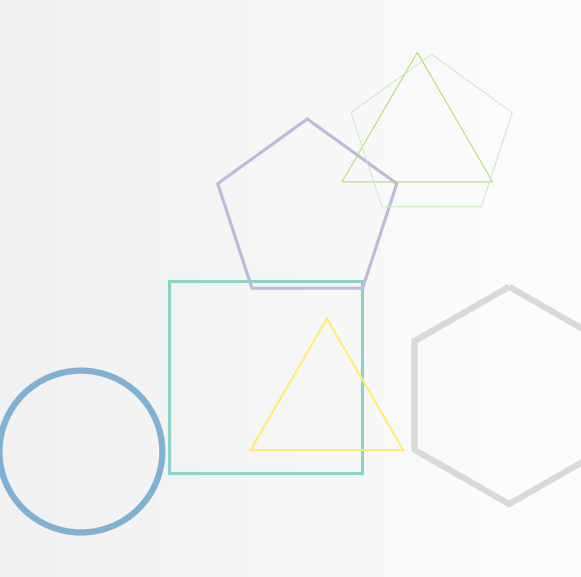[{"shape": "square", "thickness": 1.5, "radius": 0.83, "center": [0.457, 0.347]}, {"shape": "pentagon", "thickness": 1.5, "radius": 0.81, "center": [0.529, 0.631]}, {"shape": "circle", "thickness": 3, "radius": 0.7, "center": [0.139, 0.217]}, {"shape": "triangle", "thickness": 0.5, "radius": 0.75, "center": [0.718, 0.759]}, {"shape": "hexagon", "thickness": 3, "radius": 0.94, "center": [0.876, 0.314]}, {"shape": "pentagon", "thickness": 0.5, "radius": 0.73, "center": [0.743, 0.759]}, {"shape": "triangle", "thickness": 1, "radius": 0.76, "center": [0.562, 0.296]}]